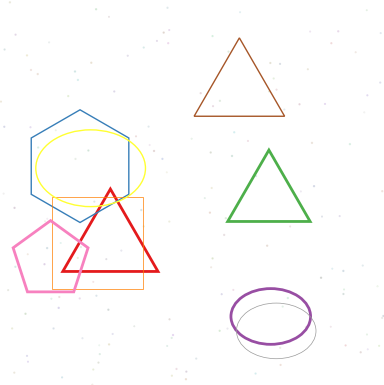[{"shape": "triangle", "thickness": 2, "radius": 0.71, "center": [0.287, 0.366]}, {"shape": "hexagon", "thickness": 1, "radius": 0.73, "center": [0.208, 0.568]}, {"shape": "triangle", "thickness": 2, "radius": 0.62, "center": [0.698, 0.487]}, {"shape": "oval", "thickness": 2, "radius": 0.52, "center": [0.703, 0.178]}, {"shape": "square", "thickness": 0.5, "radius": 0.59, "center": [0.254, 0.369]}, {"shape": "oval", "thickness": 1, "radius": 0.71, "center": [0.235, 0.563]}, {"shape": "triangle", "thickness": 1, "radius": 0.68, "center": [0.622, 0.766]}, {"shape": "pentagon", "thickness": 2, "radius": 0.51, "center": [0.131, 0.325]}, {"shape": "oval", "thickness": 0.5, "radius": 0.52, "center": [0.718, 0.141]}]